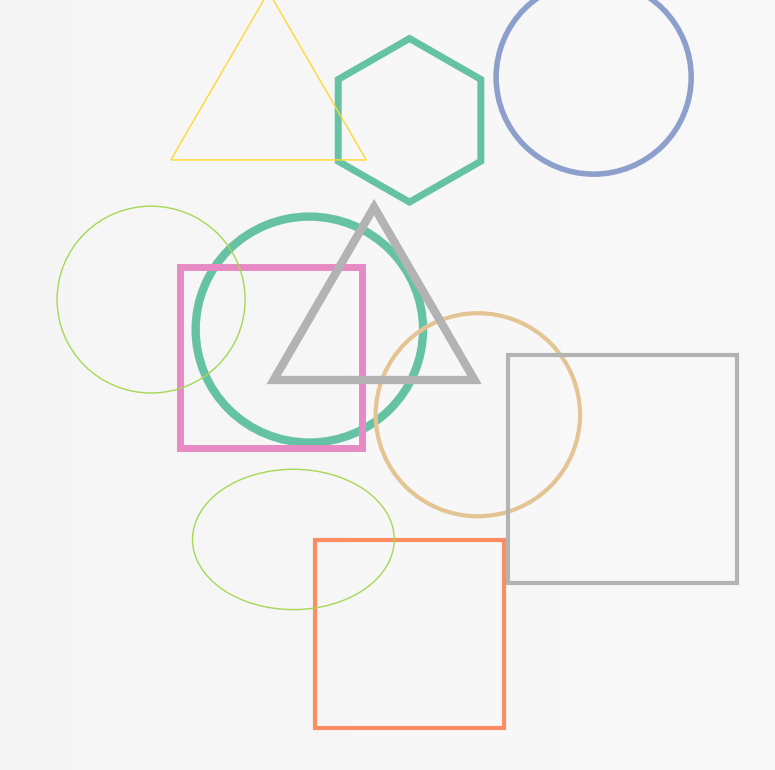[{"shape": "hexagon", "thickness": 2.5, "radius": 0.53, "center": [0.528, 0.844]}, {"shape": "circle", "thickness": 3, "radius": 0.73, "center": [0.399, 0.572]}, {"shape": "square", "thickness": 1.5, "radius": 0.61, "center": [0.529, 0.177]}, {"shape": "circle", "thickness": 2, "radius": 0.63, "center": [0.766, 0.9]}, {"shape": "square", "thickness": 2.5, "radius": 0.59, "center": [0.35, 0.536]}, {"shape": "oval", "thickness": 0.5, "radius": 0.65, "center": [0.379, 0.299]}, {"shape": "circle", "thickness": 0.5, "radius": 0.61, "center": [0.195, 0.611]}, {"shape": "triangle", "thickness": 0.5, "radius": 0.73, "center": [0.346, 0.865]}, {"shape": "circle", "thickness": 1.5, "radius": 0.66, "center": [0.617, 0.461]}, {"shape": "triangle", "thickness": 3, "radius": 0.75, "center": [0.483, 0.581]}, {"shape": "square", "thickness": 1.5, "radius": 0.74, "center": [0.804, 0.391]}]